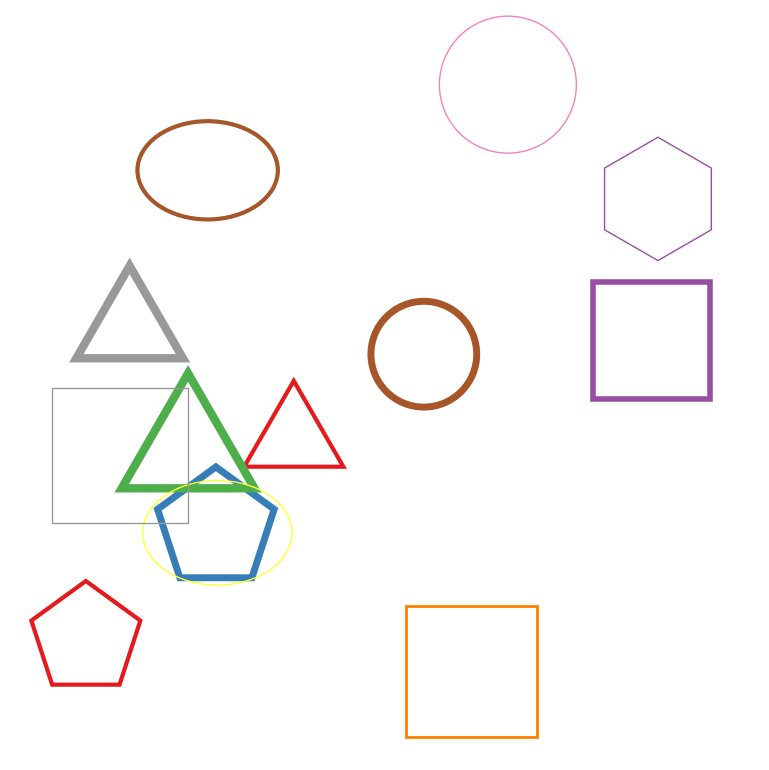[{"shape": "pentagon", "thickness": 1.5, "radius": 0.37, "center": [0.112, 0.171]}, {"shape": "triangle", "thickness": 1.5, "radius": 0.37, "center": [0.382, 0.431]}, {"shape": "pentagon", "thickness": 2.5, "radius": 0.4, "center": [0.28, 0.314]}, {"shape": "triangle", "thickness": 3, "radius": 0.5, "center": [0.244, 0.416]}, {"shape": "square", "thickness": 2, "radius": 0.38, "center": [0.846, 0.558]}, {"shape": "hexagon", "thickness": 0.5, "radius": 0.4, "center": [0.854, 0.742]}, {"shape": "square", "thickness": 1, "radius": 0.42, "center": [0.612, 0.128]}, {"shape": "oval", "thickness": 0.5, "radius": 0.48, "center": [0.282, 0.308]}, {"shape": "oval", "thickness": 1.5, "radius": 0.46, "center": [0.27, 0.779]}, {"shape": "circle", "thickness": 2.5, "radius": 0.34, "center": [0.55, 0.54]}, {"shape": "circle", "thickness": 0.5, "radius": 0.44, "center": [0.66, 0.89]}, {"shape": "triangle", "thickness": 3, "radius": 0.4, "center": [0.168, 0.575]}, {"shape": "square", "thickness": 0.5, "radius": 0.44, "center": [0.156, 0.409]}]